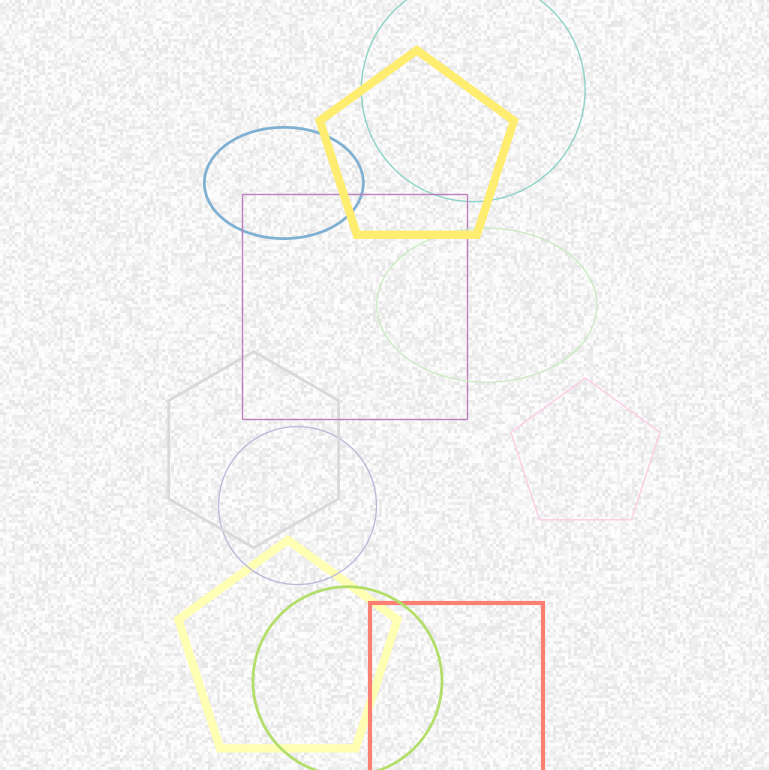[{"shape": "circle", "thickness": 0.5, "radius": 0.73, "center": [0.615, 0.883]}, {"shape": "pentagon", "thickness": 3, "radius": 0.75, "center": [0.374, 0.149]}, {"shape": "circle", "thickness": 0.5, "radius": 0.51, "center": [0.386, 0.343]}, {"shape": "square", "thickness": 1.5, "radius": 0.56, "center": [0.593, 0.105]}, {"shape": "oval", "thickness": 1, "radius": 0.52, "center": [0.369, 0.762]}, {"shape": "circle", "thickness": 1, "radius": 0.61, "center": [0.451, 0.115]}, {"shape": "pentagon", "thickness": 0.5, "radius": 0.51, "center": [0.76, 0.407]}, {"shape": "hexagon", "thickness": 1, "radius": 0.64, "center": [0.329, 0.416]}, {"shape": "square", "thickness": 0.5, "radius": 0.73, "center": [0.46, 0.602]}, {"shape": "oval", "thickness": 0.5, "radius": 0.71, "center": [0.632, 0.604]}, {"shape": "pentagon", "thickness": 3, "radius": 0.66, "center": [0.541, 0.802]}]